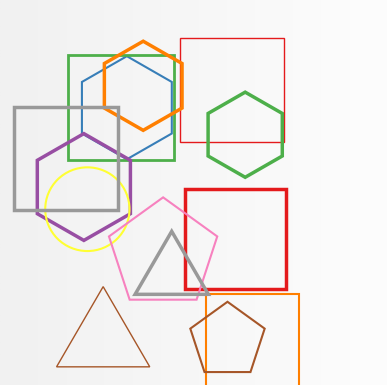[{"shape": "square", "thickness": 1, "radius": 0.67, "center": [0.599, 0.766]}, {"shape": "square", "thickness": 2.5, "radius": 0.65, "center": [0.607, 0.38]}, {"shape": "hexagon", "thickness": 1.5, "radius": 0.67, "center": [0.327, 0.72]}, {"shape": "hexagon", "thickness": 2.5, "radius": 0.55, "center": [0.633, 0.65]}, {"shape": "square", "thickness": 2, "radius": 0.68, "center": [0.312, 0.721]}, {"shape": "hexagon", "thickness": 2.5, "radius": 0.69, "center": [0.216, 0.514]}, {"shape": "square", "thickness": 1.5, "radius": 0.6, "center": [0.652, 0.116]}, {"shape": "hexagon", "thickness": 2.5, "radius": 0.58, "center": [0.37, 0.777]}, {"shape": "circle", "thickness": 1.5, "radius": 0.54, "center": [0.225, 0.457]}, {"shape": "pentagon", "thickness": 1.5, "radius": 0.5, "center": [0.587, 0.115]}, {"shape": "triangle", "thickness": 1, "radius": 0.69, "center": [0.266, 0.117]}, {"shape": "pentagon", "thickness": 1.5, "radius": 0.73, "center": [0.421, 0.34]}, {"shape": "square", "thickness": 2.5, "radius": 0.67, "center": [0.169, 0.588]}, {"shape": "triangle", "thickness": 2.5, "radius": 0.55, "center": [0.443, 0.29]}]